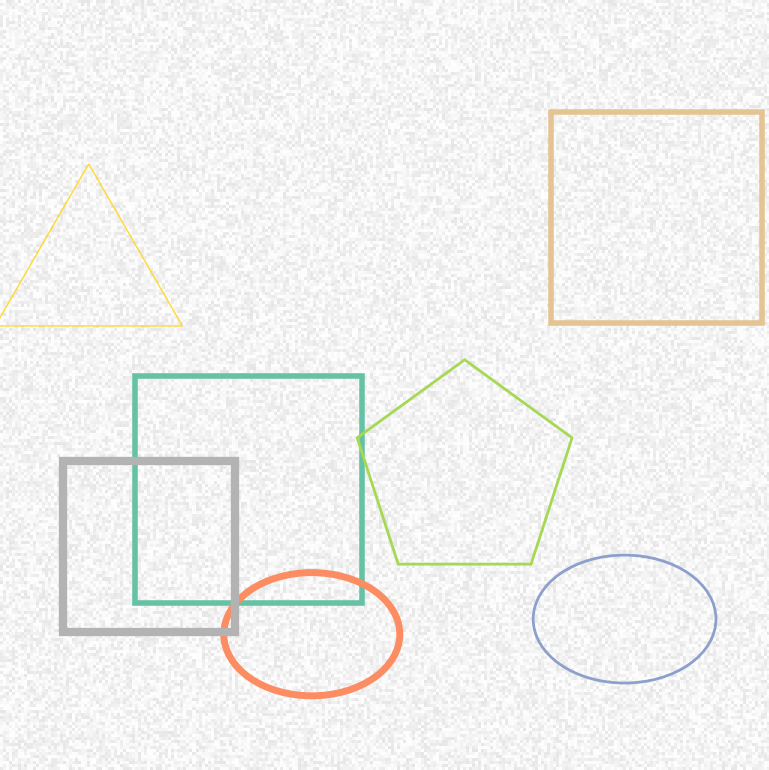[{"shape": "square", "thickness": 2, "radius": 0.74, "center": [0.323, 0.364]}, {"shape": "oval", "thickness": 2.5, "radius": 0.57, "center": [0.405, 0.176]}, {"shape": "oval", "thickness": 1, "radius": 0.59, "center": [0.811, 0.196]}, {"shape": "pentagon", "thickness": 1, "radius": 0.73, "center": [0.603, 0.386]}, {"shape": "triangle", "thickness": 0.5, "radius": 0.7, "center": [0.115, 0.647]}, {"shape": "square", "thickness": 2, "radius": 0.69, "center": [0.852, 0.717]}, {"shape": "square", "thickness": 3, "radius": 0.56, "center": [0.193, 0.291]}]